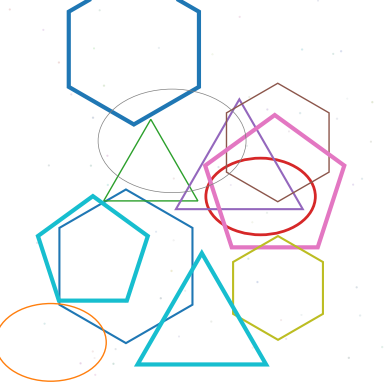[{"shape": "hexagon", "thickness": 3, "radius": 0.98, "center": [0.348, 0.872]}, {"shape": "hexagon", "thickness": 1.5, "radius": 1.0, "center": [0.327, 0.308]}, {"shape": "oval", "thickness": 1, "radius": 0.72, "center": [0.132, 0.111]}, {"shape": "triangle", "thickness": 1, "radius": 0.71, "center": [0.392, 0.549]}, {"shape": "oval", "thickness": 2, "radius": 0.71, "center": [0.677, 0.49]}, {"shape": "triangle", "thickness": 1.5, "radius": 0.95, "center": [0.622, 0.552]}, {"shape": "hexagon", "thickness": 1, "radius": 0.77, "center": [0.721, 0.63]}, {"shape": "pentagon", "thickness": 3, "radius": 0.95, "center": [0.714, 0.511]}, {"shape": "oval", "thickness": 0.5, "radius": 0.96, "center": [0.447, 0.634]}, {"shape": "hexagon", "thickness": 1.5, "radius": 0.67, "center": [0.722, 0.252]}, {"shape": "triangle", "thickness": 3, "radius": 0.96, "center": [0.524, 0.15]}, {"shape": "pentagon", "thickness": 3, "radius": 0.75, "center": [0.241, 0.341]}]